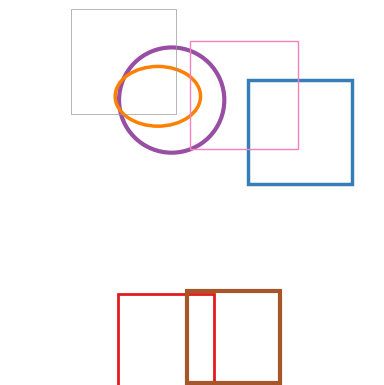[{"shape": "square", "thickness": 2, "radius": 0.63, "center": [0.431, 0.111]}, {"shape": "square", "thickness": 2.5, "radius": 0.67, "center": [0.778, 0.657]}, {"shape": "circle", "thickness": 3, "radius": 0.68, "center": [0.446, 0.74]}, {"shape": "oval", "thickness": 2.5, "radius": 0.55, "center": [0.41, 0.75]}, {"shape": "square", "thickness": 3, "radius": 0.6, "center": [0.606, 0.125]}, {"shape": "square", "thickness": 1, "radius": 0.7, "center": [0.634, 0.752]}, {"shape": "square", "thickness": 0.5, "radius": 0.68, "center": [0.32, 0.84]}]